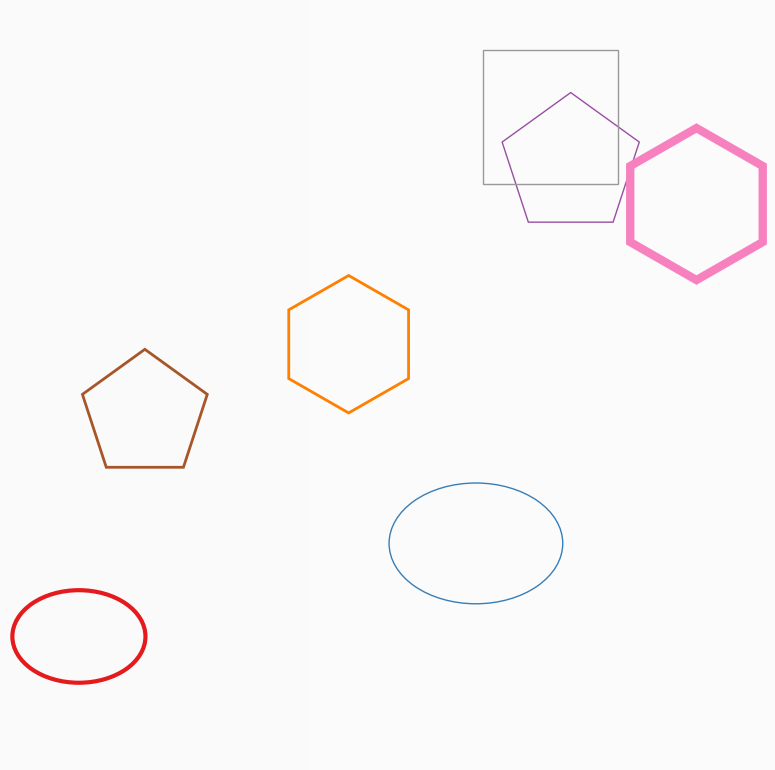[{"shape": "oval", "thickness": 1.5, "radius": 0.43, "center": [0.102, 0.173]}, {"shape": "oval", "thickness": 0.5, "radius": 0.56, "center": [0.614, 0.294]}, {"shape": "pentagon", "thickness": 0.5, "radius": 0.47, "center": [0.736, 0.787]}, {"shape": "hexagon", "thickness": 1, "radius": 0.45, "center": [0.45, 0.553]}, {"shape": "pentagon", "thickness": 1, "radius": 0.42, "center": [0.187, 0.462]}, {"shape": "hexagon", "thickness": 3, "radius": 0.49, "center": [0.899, 0.735]}, {"shape": "square", "thickness": 0.5, "radius": 0.44, "center": [0.711, 0.848]}]